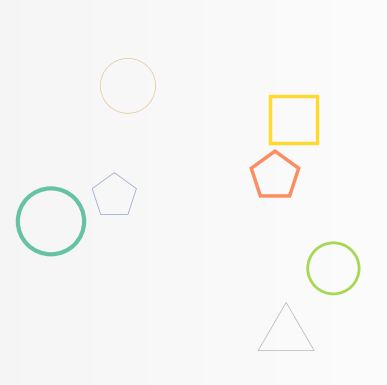[{"shape": "circle", "thickness": 3, "radius": 0.43, "center": [0.132, 0.425]}, {"shape": "pentagon", "thickness": 2.5, "radius": 0.32, "center": [0.71, 0.543]}, {"shape": "pentagon", "thickness": 0.5, "radius": 0.3, "center": [0.295, 0.492]}, {"shape": "circle", "thickness": 2, "radius": 0.33, "center": [0.86, 0.303]}, {"shape": "square", "thickness": 2.5, "radius": 0.3, "center": [0.757, 0.689]}, {"shape": "circle", "thickness": 0.5, "radius": 0.36, "center": [0.33, 0.777]}, {"shape": "triangle", "thickness": 0.5, "radius": 0.42, "center": [0.738, 0.131]}]